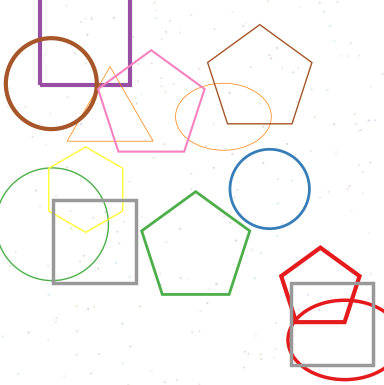[{"shape": "pentagon", "thickness": 3, "radius": 0.53, "center": [0.832, 0.25]}, {"shape": "oval", "thickness": 2.5, "radius": 0.74, "center": [0.895, 0.117]}, {"shape": "circle", "thickness": 2, "radius": 0.52, "center": [0.7, 0.509]}, {"shape": "circle", "thickness": 1, "radius": 0.73, "center": [0.135, 0.418]}, {"shape": "pentagon", "thickness": 2, "radius": 0.74, "center": [0.508, 0.355]}, {"shape": "square", "thickness": 3, "radius": 0.59, "center": [0.221, 0.896]}, {"shape": "triangle", "thickness": 0.5, "radius": 0.65, "center": [0.286, 0.698]}, {"shape": "oval", "thickness": 0.5, "radius": 0.62, "center": [0.58, 0.697]}, {"shape": "hexagon", "thickness": 1, "radius": 0.55, "center": [0.223, 0.507]}, {"shape": "circle", "thickness": 3, "radius": 0.59, "center": [0.133, 0.783]}, {"shape": "pentagon", "thickness": 1, "radius": 0.71, "center": [0.675, 0.794]}, {"shape": "pentagon", "thickness": 1.5, "radius": 0.73, "center": [0.393, 0.724]}, {"shape": "square", "thickness": 2.5, "radius": 0.54, "center": [0.245, 0.374]}, {"shape": "square", "thickness": 2.5, "radius": 0.54, "center": [0.863, 0.158]}]